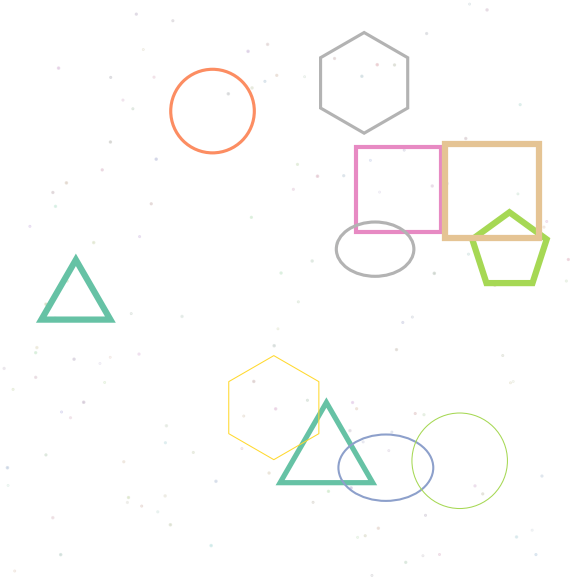[{"shape": "triangle", "thickness": 2.5, "radius": 0.46, "center": [0.565, 0.21]}, {"shape": "triangle", "thickness": 3, "radius": 0.35, "center": [0.131, 0.48]}, {"shape": "circle", "thickness": 1.5, "radius": 0.36, "center": [0.368, 0.807]}, {"shape": "oval", "thickness": 1, "radius": 0.41, "center": [0.668, 0.189]}, {"shape": "square", "thickness": 2, "radius": 0.37, "center": [0.69, 0.671]}, {"shape": "pentagon", "thickness": 3, "radius": 0.34, "center": [0.882, 0.564]}, {"shape": "circle", "thickness": 0.5, "radius": 0.41, "center": [0.796, 0.201]}, {"shape": "hexagon", "thickness": 0.5, "radius": 0.45, "center": [0.474, 0.293]}, {"shape": "square", "thickness": 3, "radius": 0.41, "center": [0.852, 0.669]}, {"shape": "oval", "thickness": 1.5, "radius": 0.34, "center": [0.65, 0.568]}, {"shape": "hexagon", "thickness": 1.5, "radius": 0.44, "center": [0.631, 0.856]}]